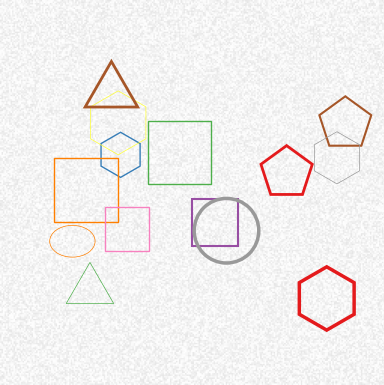[{"shape": "pentagon", "thickness": 2, "radius": 0.35, "center": [0.744, 0.552]}, {"shape": "hexagon", "thickness": 2.5, "radius": 0.41, "center": [0.849, 0.225]}, {"shape": "hexagon", "thickness": 1, "radius": 0.29, "center": [0.313, 0.598]}, {"shape": "triangle", "thickness": 0.5, "radius": 0.36, "center": [0.234, 0.247]}, {"shape": "square", "thickness": 1, "radius": 0.41, "center": [0.466, 0.604]}, {"shape": "square", "thickness": 1.5, "radius": 0.3, "center": [0.558, 0.423]}, {"shape": "oval", "thickness": 0.5, "radius": 0.29, "center": [0.188, 0.373]}, {"shape": "square", "thickness": 1, "radius": 0.42, "center": [0.224, 0.505]}, {"shape": "hexagon", "thickness": 0.5, "radius": 0.42, "center": [0.307, 0.681]}, {"shape": "pentagon", "thickness": 1.5, "radius": 0.35, "center": [0.897, 0.679]}, {"shape": "triangle", "thickness": 2, "radius": 0.39, "center": [0.289, 0.761]}, {"shape": "square", "thickness": 1, "radius": 0.29, "center": [0.331, 0.404]}, {"shape": "hexagon", "thickness": 0.5, "radius": 0.34, "center": [0.875, 0.59]}, {"shape": "circle", "thickness": 2.5, "radius": 0.42, "center": [0.588, 0.401]}]